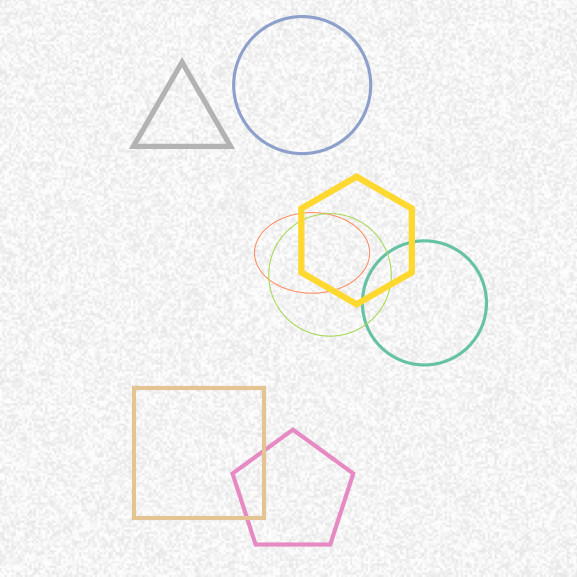[{"shape": "circle", "thickness": 1.5, "radius": 0.54, "center": [0.735, 0.475]}, {"shape": "oval", "thickness": 0.5, "radius": 0.5, "center": [0.54, 0.561]}, {"shape": "circle", "thickness": 1.5, "radius": 0.59, "center": [0.523, 0.852]}, {"shape": "pentagon", "thickness": 2, "radius": 0.55, "center": [0.507, 0.145]}, {"shape": "circle", "thickness": 0.5, "radius": 0.53, "center": [0.571, 0.523]}, {"shape": "hexagon", "thickness": 3, "radius": 0.55, "center": [0.617, 0.583]}, {"shape": "square", "thickness": 2, "radius": 0.56, "center": [0.345, 0.215]}, {"shape": "triangle", "thickness": 2.5, "radius": 0.49, "center": [0.315, 0.794]}]